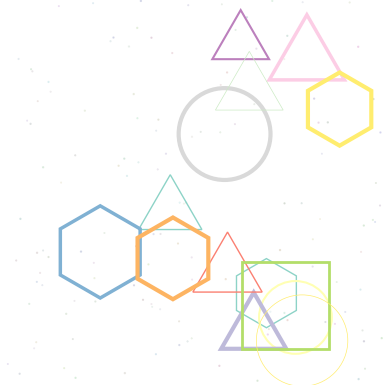[{"shape": "triangle", "thickness": 1, "radius": 0.47, "center": [0.442, 0.451]}, {"shape": "hexagon", "thickness": 1, "radius": 0.45, "center": [0.692, 0.239]}, {"shape": "circle", "thickness": 1.5, "radius": 0.47, "center": [0.767, 0.176]}, {"shape": "triangle", "thickness": 3, "radius": 0.49, "center": [0.659, 0.143]}, {"shape": "triangle", "thickness": 1, "radius": 0.52, "center": [0.591, 0.293]}, {"shape": "hexagon", "thickness": 2.5, "radius": 0.6, "center": [0.26, 0.346]}, {"shape": "hexagon", "thickness": 3, "radius": 0.53, "center": [0.449, 0.329]}, {"shape": "square", "thickness": 2, "radius": 0.57, "center": [0.742, 0.206]}, {"shape": "triangle", "thickness": 2.5, "radius": 0.56, "center": [0.797, 0.849]}, {"shape": "circle", "thickness": 3, "radius": 0.6, "center": [0.583, 0.652]}, {"shape": "triangle", "thickness": 1.5, "radius": 0.43, "center": [0.625, 0.889]}, {"shape": "triangle", "thickness": 0.5, "radius": 0.51, "center": [0.648, 0.765]}, {"shape": "hexagon", "thickness": 3, "radius": 0.48, "center": [0.882, 0.717]}, {"shape": "circle", "thickness": 0.5, "radius": 0.59, "center": [0.785, 0.115]}]